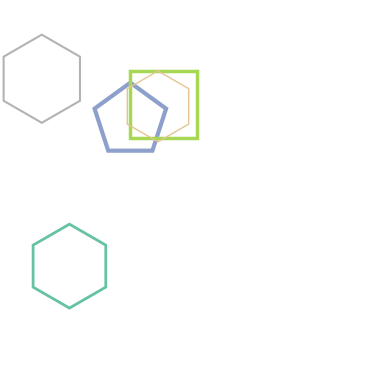[{"shape": "hexagon", "thickness": 2, "radius": 0.55, "center": [0.18, 0.309]}, {"shape": "pentagon", "thickness": 3, "radius": 0.49, "center": [0.338, 0.688]}, {"shape": "square", "thickness": 2.5, "radius": 0.43, "center": [0.426, 0.728]}, {"shape": "hexagon", "thickness": 1, "radius": 0.46, "center": [0.41, 0.724]}, {"shape": "hexagon", "thickness": 1.5, "radius": 0.57, "center": [0.109, 0.795]}]